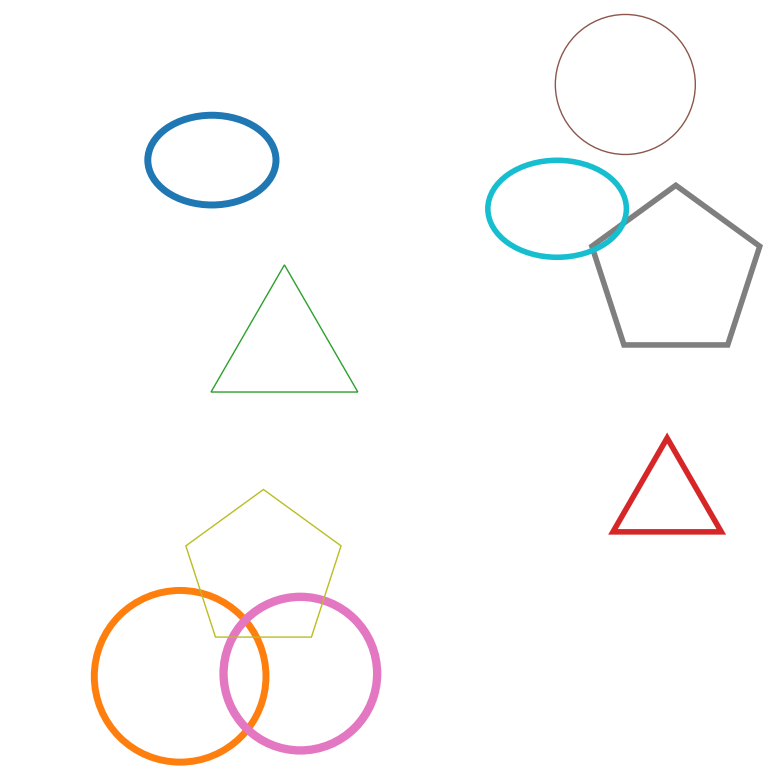[{"shape": "oval", "thickness": 2.5, "radius": 0.42, "center": [0.275, 0.792]}, {"shape": "circle", "thickness": 2.5, "radius": 0.56, "center": [0.234, 0.122]}, {"shape": "triangle", "thickness": 0.5, "radius": 0.55, "center": [0.369, 0.546]}, {"shape": "triangle", "thickness": 2, "radius": 0.41, "center": [0.866, 0.35]}, {"shape": "circle", "thickness": 0.5, "radius": 0.45, "center": [0.812, 0.89]}, {"shape": "circle", "thickness": 3, "radius": 0.5, "center": [0.39, 0.125]}, {"shape": "pentagon", "thickness": 2, "radius": 0.57, "center": [0.878, 0.645]}, {"shape": "pentagon", "thickness": 0.5, "radius": 0.53, "center": [0.342, 0.258]}, {"shape": "oval", "thickness": 2, "radius": 0.45, "center": [0.724, 0.729]}]